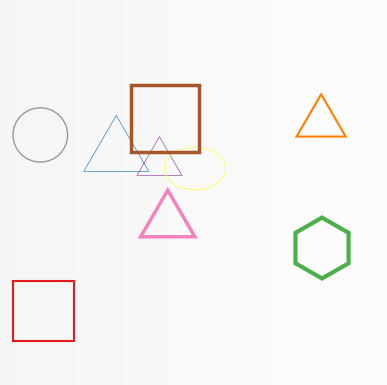[{"shape": "square", "thickness": 1.5, "radius": 0.39, "center": [0.112, 0.192]}, {"shape": "triangle", "thickness": 0.5, "radius": 0.48, "center": [0.3, 0.603]}, {"shape": "hexagon", "thickness": 3, "radius": 0.4, "center": [0.831, 0.356]}, {"shape": "triangle", "thickness": 0.5, "radius": 0.34, "center": [0.411, 0.578]}, {"shape": "triangle", "thickness": 1.5, "radius": 0.37, "center": [0.829, 0.682]}, {"shape": "oval", "thickness": 0.5, "radius": 0.39, "center": [0.503, 0.562]}, {"shape": "square", "thickness": 2.5, "radius": 0.44, "center": [0.426, 0.691]}, {"shape": "triangle", "thickness": 2.5, "radius": 0.4, "center": [0.433, 0.425]}, {"shape": "circle", "thickness": 1, "radius": 0.35, "center": [0.104, 0.649]}]